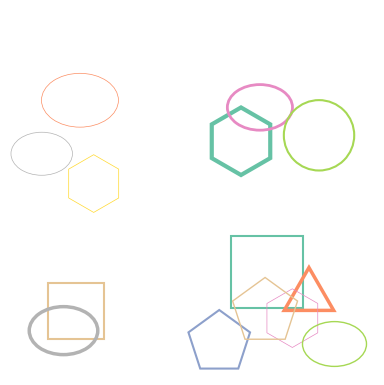[{"shape": "square", "thickness": 1.5, "radius": 0.47, "center": [0.693, 0.295]}, {"shape": "hexagon", "thickness": 3, "radius": 0.44, "center": [0.626, 0.633]}, {"shape": "oval", "thickness": 0.5, "radius": 0.5, "center": [0.208, 0.74]}, {"shape": "triangle", "thickness": 2.5, "radius": 0.37, "center": [0.802, 0.231]}, {"shape": "pentagon", "thickness": 1.5, "radius": 0.42, "center": [0.569, 0.111]}, {"shape": "hexagon", "thickness": 0.5, "radius": 0.38, "center": [0.759, 0.174]}, {"shape": "oval", "thickness": 2, "radius": 0.42, "center": [0.675, 0.721]}, {"shape": "circle", "thickness": 1.5, "radius": 0.46, "center": [0.829, 0.649]}, {"shape": "oval", "thickness": 1, "radius": 0.42, "center": [0.869, 0.106]}, {"shape": "hexagon", "thickness": 0.5, "radius": 0.37, "center": [0.243, 0.523]}, {"shape": "square", "thickness": 1.5, "radius": 0.36, "center": [0.197, 0.193]}, {"shape": "pentagon", "thickness": 1, "radius": 0.44, "center": [0.689, 0.191]}, {"shape": "oval", "thickness": 2.5, "radius": 0.45, "center": [0.165, 0.141]}, {"shape": "oval", "thickness": 0.5, "radius": 0.4, "center": [0.108, 0.601]}]